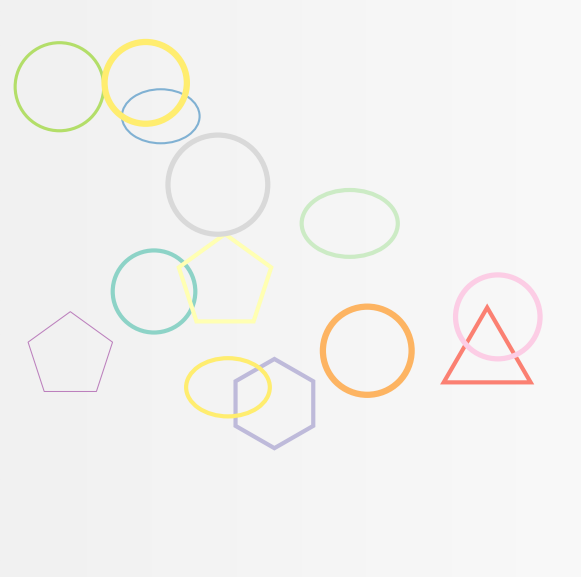[{"shape": "circle", "thickness": 2, "radius": 0.36, "center": [0.265, 0.494]}, {"shape": "pentagon", "thickness": 2, "radius": 0.42, "center": [0.387, 0.51]}, {"shape": "hexagon", "thickness": 2, "radius": 0.39, "center": [0.472, 0.3]}, {"shape": "triangle", "thickness": 2, "radius": 0.43, "center": [0.838, 0.38]}, {"shape": "oval", "thickness": 1, "radius": 0.33, "center": [0.277, 0.798]}, {"shape": "circle", "thickness": 3, "radius": 0.38, "center": [0.632, 0.392]}, {"shape": "circle", "thickness": 1.5, "radius": 0.38, "center": [0.102, 0.849]}, {"shape": "circle", "thickness": 2.5, "radius": 0.36, "center": [0.856, 0.45]}, {"shape": "circle", "thickness": 2.5, "radius": 0.43, "center": [0.375, 0.679]}, {"shape": "pentagon", "thickness": 0.5, "radius": 0.38, "center": [0.121, 0.383]}, {"shape": "oval", "thickness": 2, "radius": 0.41, "center": [0.602, 0.612]}, {"shape": "oval", "thickness": 2, "radius": 0.36, "center": [0.392, 0.329]}, {"shape": "circle", "thickness": 3, "radius": 0.35, "center": [0.251, 0.856]}]